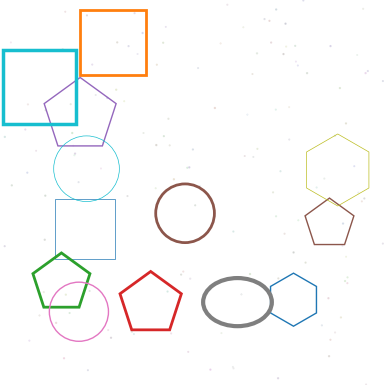[{"shape": "hexagon", "thickness": 1, "radius": 0.34, "center": [0.762, 0.222]}, {"shape": "square", "thickness": 0.5, "radius": 0.39, "center": [0.221, 0.405]}, {"shape": "square", "thickness": 2, "radius": 0.43, "center": [0.294, 0.89]}, {"shape": "pentagon", "thickness": 2, "radius": 0.39, "center": [0.16, 0.265]}, {"shape": "pentagon", "thickness": 2, "radius": 0.42, "center": [0.391, 0.211]}, {"shape": "pentagon", "thickness": 1, "radius": 0.49, "center": [0.208, 0.7]}, {"shape": "pentagon", "thickness": 1, "radius": 0.33, "center": [0.856, 0.419]}, {"shape": "circle", "thickness": 2, "radius": 0.38, "center": [0.481, 0.446]}, {"shape": "circle", "thickness": 1, "radius": 0.38, "center": [0.205, 0.19]}, {"shape": "oval", "thickness": 3, "radius": 0.45, "center": [0.617, 0.215]}, {"shape": "hexagon", "thickness": 0.5, "radius": 0.47, "center": [0.877, 0.558]}, {"shape": "circle", "thickness": 0.5, "radius": 0.43, "center": [0.225, 0.562]}, {"shape": "square", "thickness": 2.5, "radius": 0.48, "center": [0.103, 0.775]}]